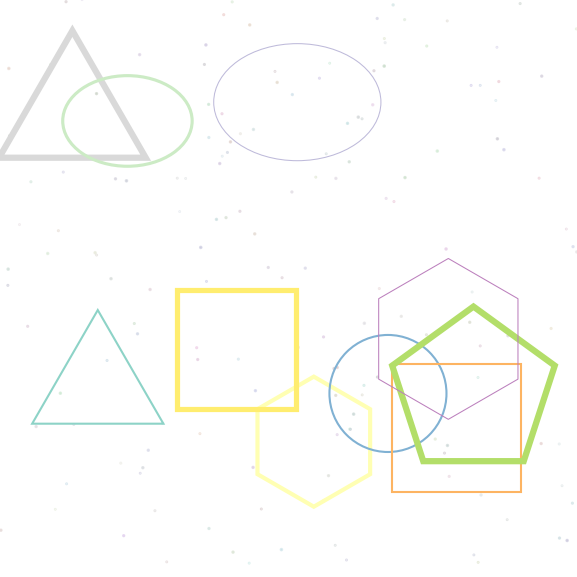[{"shape": "triangle", "thickness": 1, "radius": 0.66, "center": [0.169, 0.331]}, {"shape": "hexagon", "thickness": 2, "radius": 0.56, "center": [0.543, 0.234]}, {"shape": "oval", "thickness": 0.5, "radius": 0.72, "center": [0.515, 0.822]}, {"shape": "circle", "thickness": 1, "radius": 0.51, "center": [0.672, 0.318]}, {"shape": "square", "thickness": 1, "radius": 0.56, "center": [0.79, 0.258]}, {"shape": "pentagon", "thickness": 3, "radius": 0.74, "center": [0.82, 0.32]}, {"shape": "triangle", "thickness": 3, "radius": 0.73, "center": [0.125, 0.799]}, {"shape": "hexagon", "thickness": 0.5, "radius": 0.7, "center": [0.776, 0.412]}, {"shape": "oval", "thickness": 1.5, "radius": 0.56, "center": [0.221, 0.79]}, {"shape": "square", "thickness": 2.5, "radius": 0.51, "center": [0.41, 0.394]}]